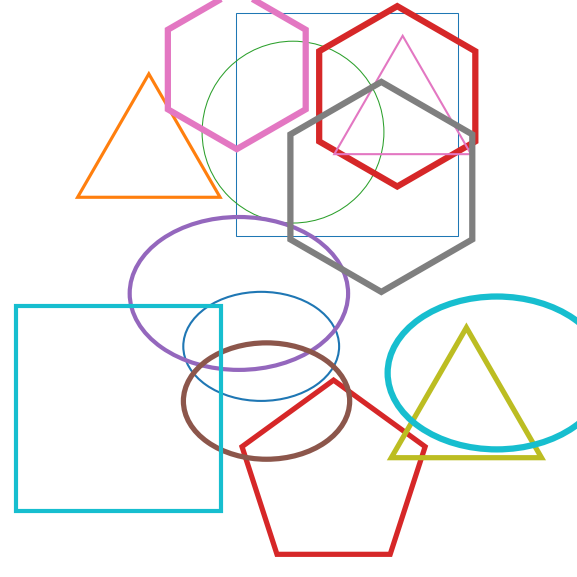[{"shape": "square", "thickness": 0.5, "radius": 0.96, "center": [0.6, 0.784]}, {"shape": "oval", "thickness": 1, "radius": 0.67, "center": [0.452, 0.399]}, {"shape": "triangle", "thickness": 1.5, "radius": 0.71, "center": [0.258, 0.729]}, {"shape": "circle", "thickness": 0.5, "radius": 0.79, "center": [0.507, 0.77]}, {"shape": "hexagon", "thickness": 3, "radius": 0.78, "center": [0.688, 0.832]}, {"shape": "pentagon", "thickness": 2.5, "radius": 0.83, "center": [0.578, 0.174]}, {"shape": "oval", "thickness": 2, "radius": 0.95, "center": [0.414, 0.491]}, {"shape": "oval", "thickness": 2.5, "radius": 0.72, "center": [0.462, 0.305]}, {"shape": "hexagon", "thickness": 3, "radius": 0.69, "center": [0.41, 0.879]}, {"shape": "triangle", "thickness": 1, "radius": 0.68, "center": [0.697, 0.801]}, {"shape": "hexagon", "thickness": 3, "radius": 0.91, "center": [0.66, 0.675]}, {"shape": "triangle", "thickness": 2.5, "radius": 0.75, "center": [0.808, 0.282]}, {"shape": "oval", "thickness": 3, "radius": 0.95, "center": [0.86, 0.353]}, {"shape": "square", "thickness": 2, "radius": 0.89, "center": [0.206, 0.292]}]